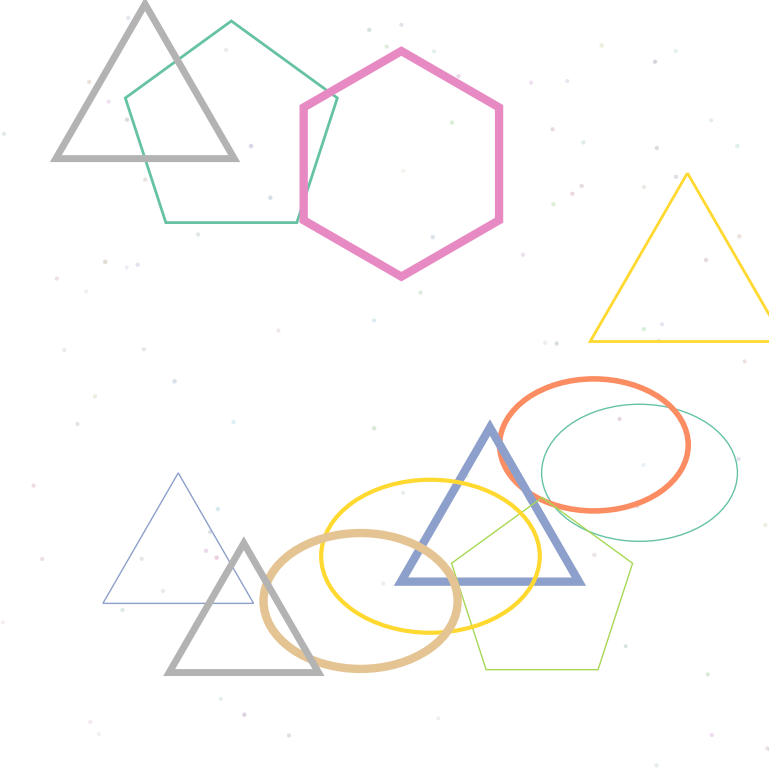[{"shape": "oval", "thickness": 0.5, "radius": 0.64, "center": [0.831, 0.386]}, {"shape": "pentagon", "thickness": 1, "radius": 0.72, "center": [0.3, 0.828]}, {"shape": "oval", "thickness": 2, "radius": 0.61, "center": [0.771, 0.422]}, {"shape": "triangle", "thickness": 0.5, "radius": 0.56, "center": [0.231, 0.273]}, {"shape": "triangle", "thickness": 3, "radius": 0.67, "center": [0.636, 0.311]}, {"shape": "hexagon", "thickness": 3, "radius": 0.73, "center": [0.521, 0.787]}, {"shape": "pentagon", "thickness": 0.5, "radius": 0.62, "center": [0.704, 0.23]}, {"shape": "triangle", "thickness": 1, "radius": 0.73, "center": [0.893, 0.629]}, {"shape": "oval", "thickness": 1.5, "radius": 0.71, "center": [0.559, 0.278]}, {"shape": "oval", "thickness": 3, "radius": 0.63, "center": [0.468, 0.22]}, {"shape": "triangle", "thickness": 2.5, "radius": 0.56, "center": [0.317, 0.183]}, {"shape": "triangle", "thickness": 2.5, "radius": 0.67, "center": [0.188, 0.861]}]